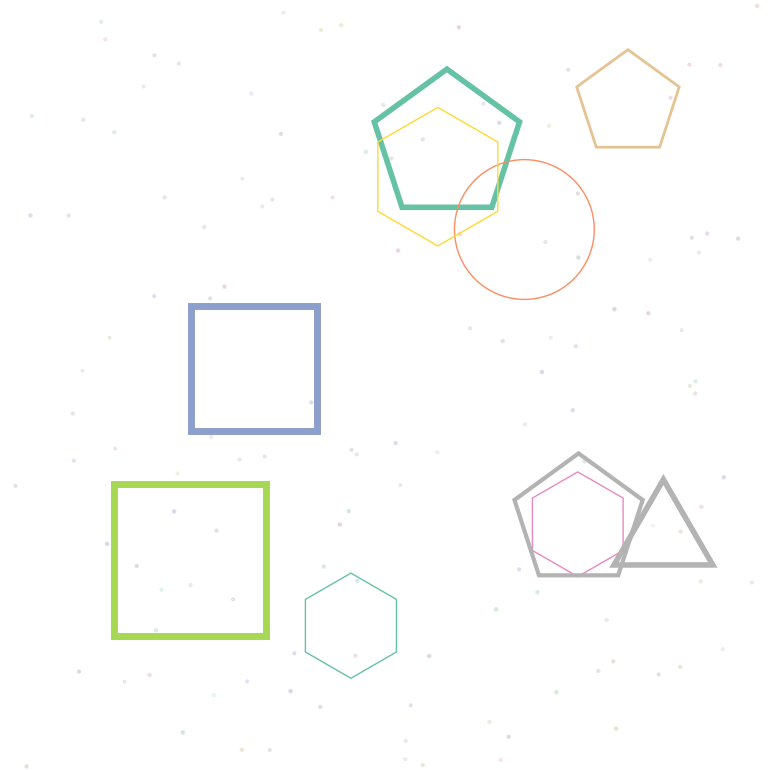[{"shape": "hexagon", "thickness": 0.5, "radius": 0.34, "center": [0.456, 0.187]}, {"shape": "pentagon", "thickness": 2, "radius": 0.5, "center": [0.58, 0.811]}, {"shape": "circle", "thickness": 0.5, "radius": 0.45, "center": [0.681, 0.702]}, {"shape": "square", "thickness": 2.5, "radius": 0.41, "center": [0.33, 0.521]}, {"shape": "hexagon", "thickness": 0.5, "radius": 0.34, "center": [0.75, 0.319]}, {"shape": "square", "thickness": 2.5, "radius": 0.49, "center": [0.247, 0.272]}, {"shape": "hexagon", "thickness": 0.5, "radius": 0.45, "center": [0.569, 0.771]}, {"shape": "pentagon", "thickness": 1, "radius": 0.35, "center": [0.816, 0.866]}, {"shape": "pentagon", "thickness": 1.5, "radius": 0.44, "center": [0.751, 0.324]}, {"shape": "triangle", "thickness": 2, "radius": 0.37, "center": [0.862, 0.303]}]